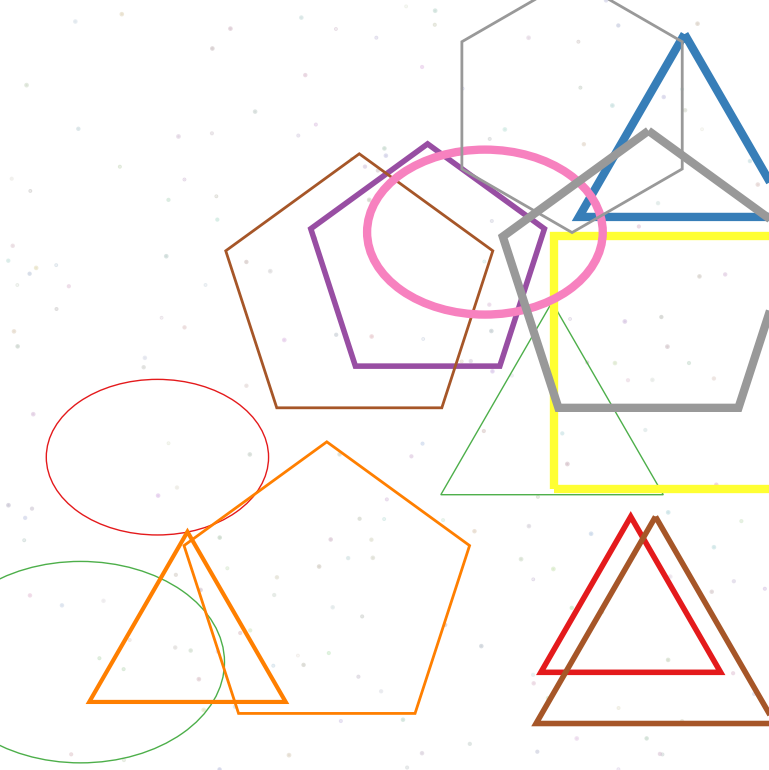[{"shape": "triangle", "thickness": 2, "radius": 0.67, "center": [0.819, 0.194]}, {"shape": "oval", "thickness": 0.5, "radius": 0.72, "center": [0.204, 0.406]}, {"shape": "triangle", "thickness": 3, "radius": 0.79, "center": [0.889, 0.797]}, {"shape": "oval", "thickness": 0.5, "radius": 0.93, "center": [0.105, 0.14]}, {"shape": "triangle", "thickness": 0.5, "radius": 0.83, "center": [0.717, 0.441]}, {"shape": "pentagon", "thickness": 2, "radius": 0.8, "center": [0.555, 0.654]}, {"shape": "pentagon", "thickness": 1, "radius": 0.97, "center": [0.424, 0.231]}, {"shape": "triangle", "thickness": 1.5, "radius": 0.74, "center": [0.243, 0.162]}, {"shape": "square", "thickness": 3, "radius": 0.82, "center": [0.883, 0.529]}, {"shape": "pentagon", "thickness": 1, "radius": 0.91, "center": [0.467, 0.618]}, {"shape": "triangle", "thickness": 2, "radius": 0.9, "center": [0.851, 0.15]}, {"shape": "oval", "thickness": 3, "radius": 0.77, "center": [0.63, 0.699]}, {"shape": "pentagon", "thickness": 3, "radius": 0.99, "center": [0.842, 0.631]}, {"shape": "hexagon", "thickness": 1, "radius": 0.83, "center": [0.743, 0.863]}]